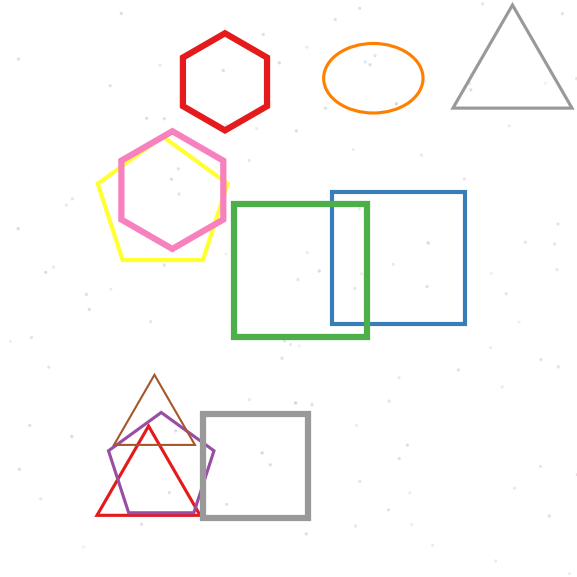[{"shape": "triangle", "thickness": 1.5, "radius": 0.52, "center": [0.257, 0.158]}, {"shape": "hexagon", "thickness": 3, "radius": 0.42, "center": [0.39, 0.857]}, {"shape": "square", "thickness": 2, "radius": 0.57, "center": [0.69, 0.552]}, {"shape": "square", "thickness": 3, "radius": 0.57, "center": [0.521, 0.531]}, {"shape": "pentagon", "thickness": 1.5, "radius": 0.48, "center": [0.279, 0.189]}, {"shape": "oval", "thickness": 1.5, "radius": 0.43, "center": [0.646, 0.864]}, {"shape": "pentagon", "thickness": 2, "radius": 0.59, "center": [0.282, 0.644]}, {"shape": "triangle", "thickness": 1, "radius": 0.4, "center": [0.267, 0.269]}, {"shape": "hexagon", "thickness": 3, "radius": 0.51, "center": [0.298, 0.67]}, {"shape": "triangle", "thickness": 1.5, "radius": 0.6, "center": [0.887, 0.871]}, {"shape": "square", "thickness": 3, "radius": 0.45, "center": [0.442, 0.192]}]